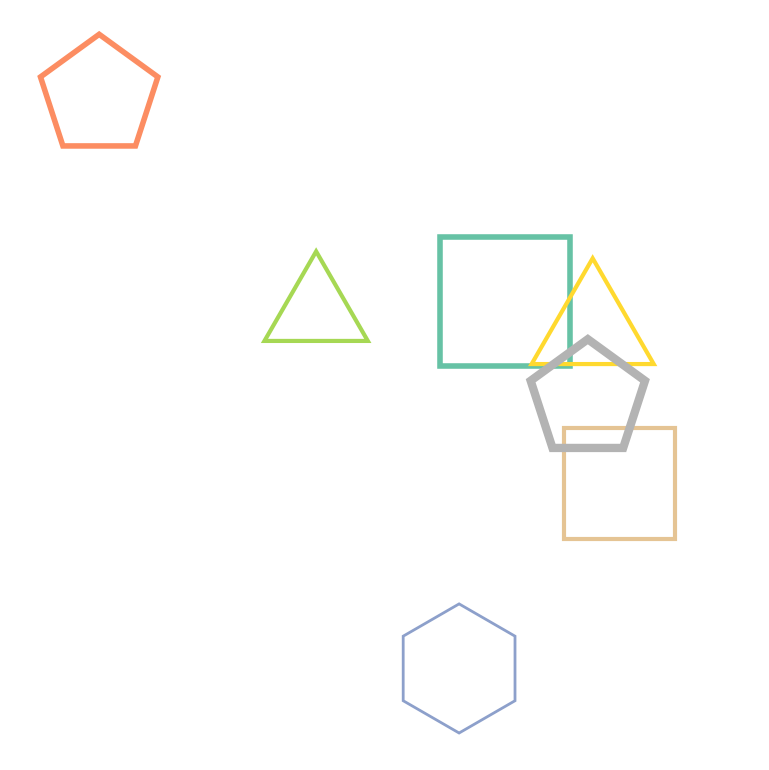[{"shape": "square", "thickness": 2, "radius": 0.42, "center": [0.656, 0.608]}, {"shape": "pentagon", "thickness": 2, "radius": 0.4, "center": [0.129, 0.875]}, {"shape": "hexagon", "thickness": 1, "radius": 0.42, "center": [0.596, 0.132]}, {"shape": "triangle", "thickness": 1.5, "radius": 0.39, "center": [0.411, 0.596]}, {"shape": "triangle", "thickness": 1.5, "radius": 0.46, "center": [0.77, 0.573]}, {"shape": "square", "thickness": 1.5, "radius": 0.36, "center": [0.804, 0.373]}, {"shape": "pentagon", "thickness": 3, "radius": 0.39, "center": [0.763, 0.481]}]